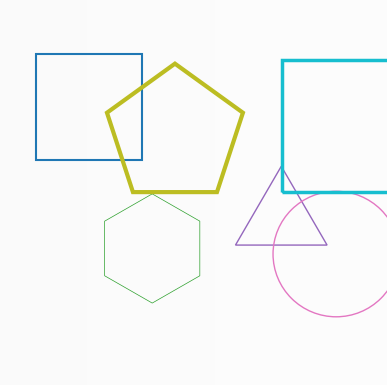[{"shape": "square", "thickness": 1.5, "radius": 0.69, "center": [0.23, 0.722]}, {"shape": "hexagon", "thickness": 0.5, "radius": 0.71, "center": [0.393, 0.355]}, {"shape": "triangle", "thickness": 1, "radius": 0.68, "center": [0.726, 0.432]}, {"shape": "circle", "thickness": 1, "radius": 0.82, "center": [0.868, 0.34]}, {"shape": "pentagon", "thickness": 3, "radius": 0.92, "center": [0.451, 0.65]}, {"shape": "square", "thickness": 2.5, "radius": 0.86, "center": [0.899, 0.672]}]